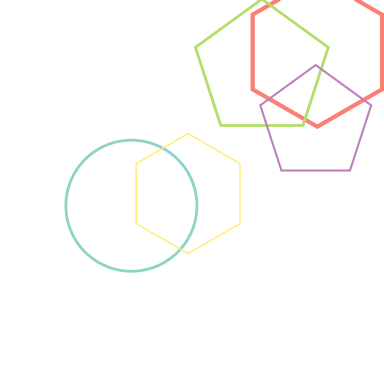[{"shape": "circle", "thickness": 2, "radius": 0.85, "center": [0.341, 0.466]}, {"shape": "hexagon", "thickness": 3, "radius": 0.97, "center": [0.824, 0.865]}, {"shape": "pentagon", "thickness": 2, "radius": 0.91, "center": [0.68, 0.821]}, {"shape": "pentagon", "thickness": 1.5, "radius": 0.76, "center": [0.82, 0.68]}, {"shape": "hexagon", "thickness": 1, "radius": 0.78, "center": [0.489, 0.497]}]